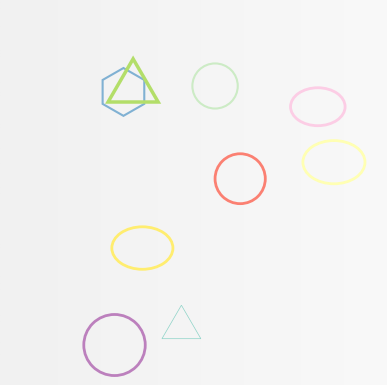[{"shape": "triangle", "thickness": 0.5, "radius": 0.29, "center": [0.468, 0.149]}, {"shape": "oval", "thickness": 2, "radius": 0.4, "center": [0.862, 0.579]}, {"shape": "circle", "thickness": 2, "radius": 0.32, "center": [0.62, 0.536]}, {"shape": "hexagon", "thickness": 1.5, "radius": 0.31, "center": [0.319, 0.761]}, {"shape": "triangle", "thickness": 2.5, "radius": 0.37, "center": [0.344, 0.772]}, {"shape": "oval", "thickness": 2, "radius": 0.35, "center": [0.82, 0.723]}, {"shape": "circle", "thickness": 2, "radius": 0.4, "center": [0.296, 0.104]}, {"shape": "circle", "thickness": 1.5, "radius": 0.29, "center": [0.555, 0.777]}, {"shape": "oval", "thickness": 2, "radius": 0.39, "center": [0.367, 0.356]}]